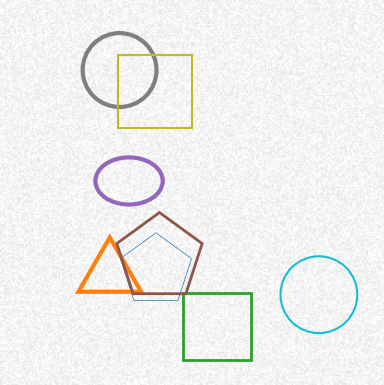[{"shape": "pentagon", "thickness": 0.5, "radius": 0.49, "center": [0.405, 0.298]}, {"shape": "triangle", "thickness": 3, "radius": 0.47, "center": [0.285, 0.289]}, {"shape": "square", "thickness": 2, "radius": 0.44, "center": [0.564, 0.151]}, {"shape": "oval", "thickness": 3, "radius": 0.44, "center": [0.335, 0.53]}, {"shape": "pentagon", "thickness": 2, "radius": 0.58, "center": [0.414, 0.331]}, {"shape": "circle", "thickness": 3, "radius": 0.48, "center": [0.311, 0.818]}, {"shape": "square", "thickness": 1.5, "radius": 0.48, "center": [0.403, 0.763]}, {"shape": "circle", "thickness": 1.5, "radius": 0.5, "center": [0.828, 0.235]}]